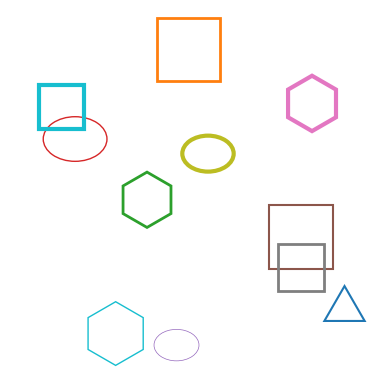[{"shape": "triangle", "thickness": 1.5, "radius": 0.3, "center": [0.895, 0.197]}, {"shape": "square", "thickness": 2, "radius": 0.41, "center": [0.489, 0.872]}, {"shape": "hexagon", "thickness": 2, "radius": 0.36, "center": [0.382, 0.481]}, {"shape": "oval", "thickness": 1, "radius": 0.41, "center": [0.195, 0.639]}, {"shape": "oval", "thickness": 0.5, "radius": 0.29, "center": [0.458, 0.104]}, {"shape": "square", "thickness": 1.5, "radius": 0.42, "center": [0.781, 0.385]}, {"shape": "hexagon", "thickness": 3, "radius": 0.36, "center": [0.81, 0.731]}, {"shape": "square", "thickness": 2, "radius": 0.3, "center": [0.781, 0.306]}, {"shape": "oval", "thickness": 3, "radius": 0.33, "center": [0.54, 0.601]}, {"shape": "square", "thickness": 3, "radius": 0.29, "center": [0.16, 0.722]}, {"shape": "hexagon", "thickness": 1, "radius": 0.41, "center": [0.3, 0.134]}]